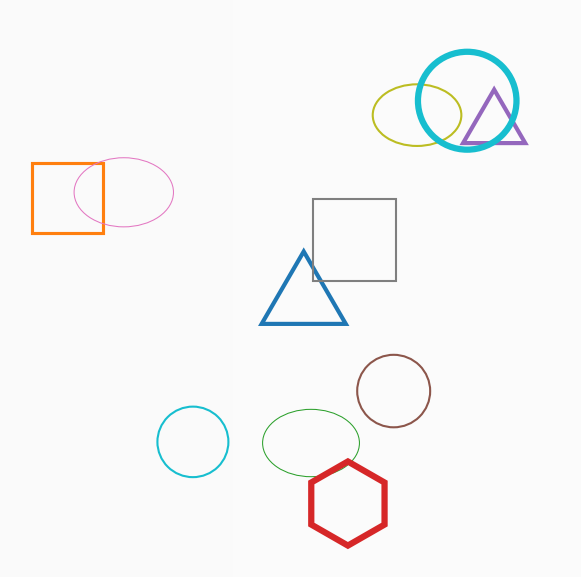[{"shape": "triangle", "thickness": 2, "radius": 0.42, "center": [0.523, 0.48]}, {"shape": "square", "thickness": 1.5, "radius": 0.3, "center": [0.116, 0.656]}, {"shape": "oval", "thickness": 0.5, "radius": 0.42, "center": [0.535, 0.232]}, {"shape": "hexagon", "thickness": 3, "radius": 0.36, "center": [0.599, 0.127]}, {"shape": "triangle", "thickness": 2, "radius": 0.31, "center": [0.85, 0.782]}, {"shape": "circle", "thickness": 1, "radius": 0.31, "center": [0.677, 0.322]}, {"shape": "oval", "thickness": 0.5, "radius": 0.43, "center": [0.213, 0.666]}, {"shape": "square", "thickness": 1, "radius": 0.36, "center": [0.61, 0.583]}, {"shape": "oval", "thickness": 1, "radius": 0.38, "center": [0.717, 0.8]}, {"shape": "circle", "thickness": 3, "radius": 0.42, "center": [0.804, 0.825]}, {"shape": "circle", "thickness": 1, "radius": 0.31, "center": [0.332, 0.234]}]